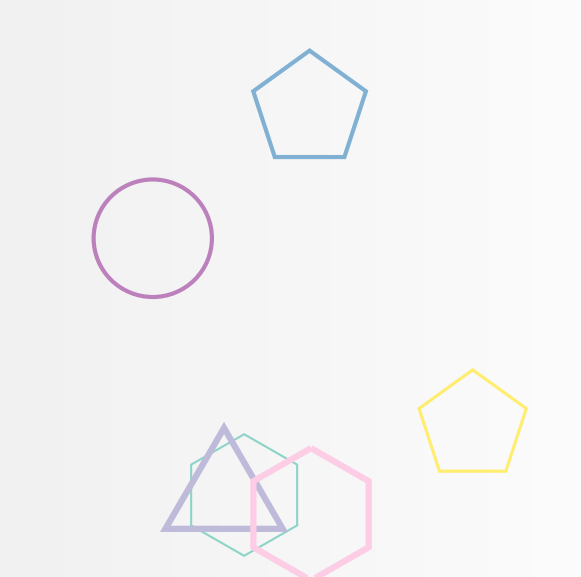[{"shape": "hexagon", "thickness": 1, "radius": 0.53, "center": [0.42, 0.142]}, {"shape": "triangle", "thickness": 3, "radius": 0.58, "center": [0.385, 0.142]}, {"shape": "pentagon", "thickness": 2, "radius": 0.51, "center": [0.533, 0.81]}, {"shape": "hexagon", "thickness": 3, "radius": 0.57, "center": [0.535, 0.109]}, {"shape": "circle", "thickness": 2, "radius": 0.51, "center": [0.263, 0.587]}, {"shape": "pentagon", "thickness": 1.5, "radius": 0.49, "center": [0.813, 0.262]}]